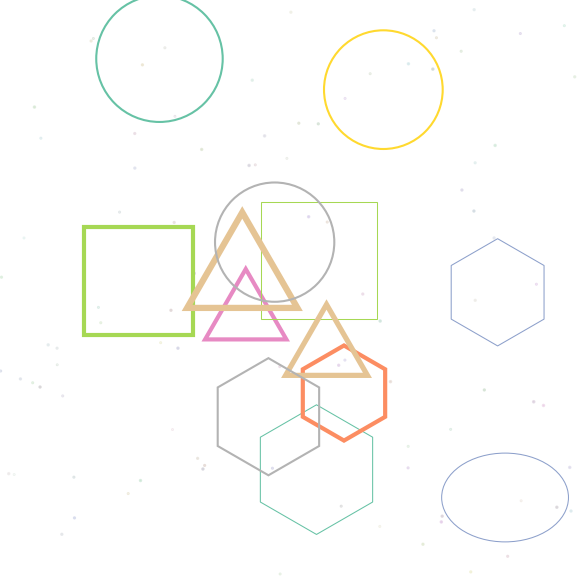[{"shape": "hexagon", "thickness": 0.5, "radius": 0.56, "center": [0.548, 0.186]}, {"shape": "circle", "thickness": 1, "radius": 0.55, "center": [0.276, 0.897]}, {"shape": "hexagon", "thickness": 2, "radius": 0.41, "center": [0.596, 0.319]}, {"shape": "hexagon", "thickness": 0.5, "radius": 0.46, "center": [0.862, 0.493]}, {"shape": "oval", "thickness": 0.5, "radius": 0.55, "center": [0.875, 0.138]}, {"shape": "triangle", "thickness": 2, "radius": 0.41, "center": [0.426, 0.452]}, {"shape": "square", "thickness": 0.5, "radius": 0.5, "center": [0.552, 0.548]}, {"shape": "square", "thickness": 2, "radius": 0.47, "center": [0.24, 0.512]}, {"shape": "circle", "thickness": 1, "radius": 0.51, "center": [0.664, 0.844]}, {"shape": "triangle", "thickness": 3, "radius": 0.55, "center": [0.42, 0.521]}, {"shape": "triangle", "thickness": 2.5, "radius": 0.41, "center": [0.565, 0.39]}, {"shape": "circle", "thickness": 1, "radius": 0.52, "center": [0.476, 0.58]}, {"shape": "hexagon", "thickness": 1, "radius": 0.51, "center": [0.465, 0.278]}]